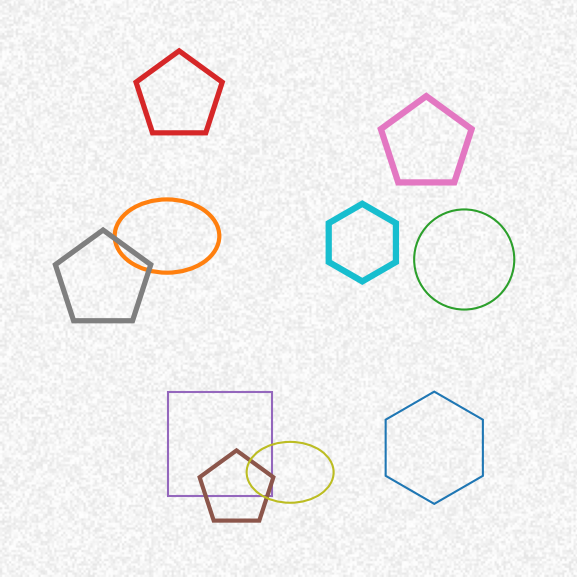[{"shape": "hexagon", "thickness": 1, "radius": 0.49, "center": [0.752, 0.224]}, {"shape": "oval", "thickness": 2, "radius": 0.45, "center": [0.289, 0.59]}, {"shape": "circle", "thickness": 1, "radius": 0.43, "center": [0.804, 0.55]}, {"shape": "pentagon", "thickness": 2.5, "radius": 0.39, "center": [0.31, 0.833]}, {"shape": "square", "thickness": 1, "radius": 0.45, "center": [0.38, 0.231]}, {"shape": "pentagon", "thickness": 2, "radius": 0.34, "center": [0.41, 0.152]}, {"shape": "pentagon", "thickness": 3, "radius": 0.41, "center": [0.738, 0.75]}, {"shape": "pentagon", "thickness": 2.5, "radius": 0.43, "center": [0.178, 0.514]}, {"shape": "oval", "thickness": 1, "radius": 0.38, "center": [0.502, 0.181]}, {"shape": "hexagon", "thickness": 3, "radius": 0.34, "center": [0.627, 0.579]}]